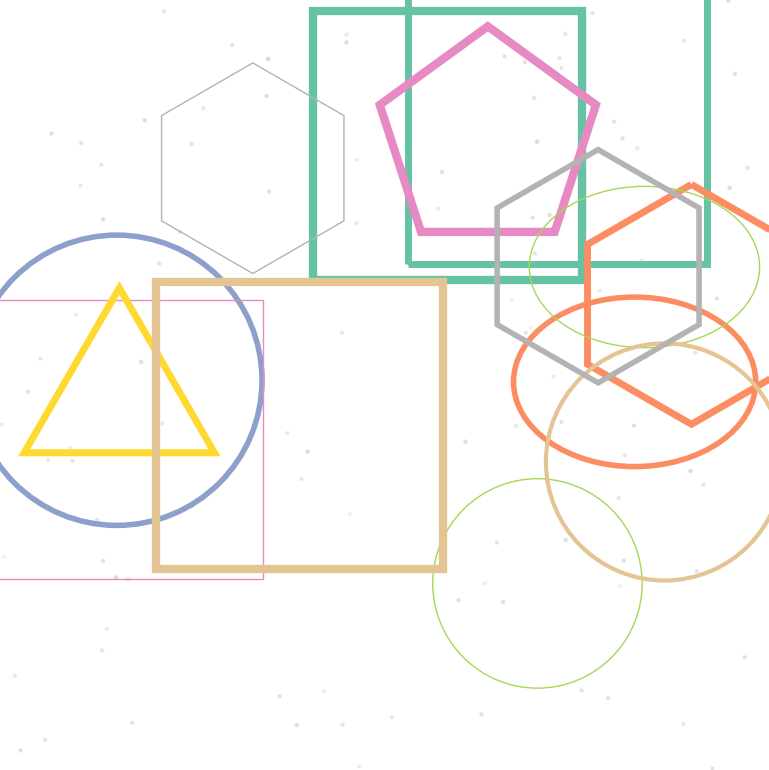[{"shape": "square", "thickness": 2.5, "radius": 0.97, "center": [0.724, 0.851]}, {"shape": "square", "thickness": 3, "radius": 0.88, "center": [0.581, 0.811]}, {"shape": "hexagon", "thickness": 2.5, "radius": 0.78, "center": [0.898, 0.605]}, {"shape": "oval", "thickness": 2, "radius": 0.79, "center": [0.824, 0.504]}, {"shape": "circle", "thickness": 2, "radius": 0.94, "center": [0.152, 0.506]}, {"shape": "square", "thickness": 0.5, "radius": 0.91, "center": [0.161, 0.43]}, {"shape": "pentagon", "thickness": 3, "radius": 0.74, "center": [0.634, 0.818]}, {"shape": "circle", "thickness": 0.5, "radius": 0.68, "center": [0.698, 0.242]}, {"shape": "oval", "thickness": 0.5, "radius": 0.75, "center": [0.837, 0.653]}, {"shape": "triangle", "thickness": 2.5, "radius": 0.71, "center": [0.155, 0.483]}, {"shape": "circle", "thickness": 1.5, "radius": 0.77, "center": [0.863, 0.4]}, {"shape": "square", "thickness": 3, "radius": 0.93, "center": [0.389, 0.447]}, {"shape": "hexagon", "thickness": 0.5, "radius": 0.68, "center": [0.328, 0.782]}, {"shape": "hexagon", "thickness": 2, "radius": 0.76, "center": [0.777, 0.654]}]